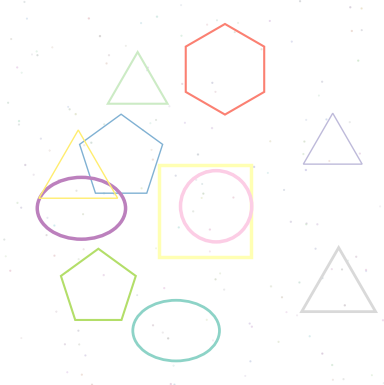[{"shape": "oval", "thickness": 2, "radius": 0.56, "center": [0.458, 0.141]}, {"shape": "square", "thickness": 2.5, "radius": 0.6, "center": [0.532, 0.451]}, {"shape": "triangle", "thickness": 1, "radius": 0.44, "center": [0.864, 0.618]}, {"shape": "hexagon", "thickness": 1.5, "radius": 0.59, "center": [0.584, 0.82]}, {"shape": "pentagon", "thickness": 1, "radius": 0.57, "center": [0.315, 0.59]}, {"shape": "pentagon", "thickness": 1.5, "radius": 0.51, "center": [0.255, 0.252]}, {"shape": "circle", "thickness": 2.5, "radius": 0.46, "center": [0.561, 0.464]}, {"shape": "triangle", "thickness": 2, "radius": 0.55, "center": [0.88, 0.246]}, {"shape": "oval", "thickness": 2.5, "radius": 0.57, "center": [0.211, 0.459]}, {"shape": "triangle", "thickness": 1.5, "radius": 0.45, "center": [0.358, 0.775]}, {"shape": "triangle", "thickness": 1, "radius": 0.59, "center": [0.203, 0.544]}]